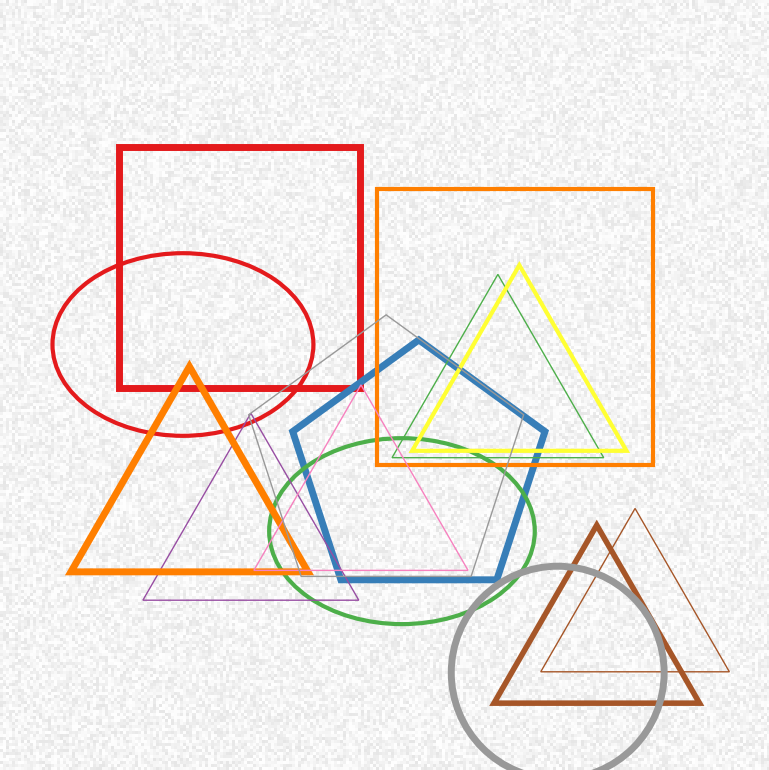[{"shape": "oval", "thickness": 1.5, "radius": 0.85, "center": [0.238, 0.553]}, {"shape": "square", "thickness": 2.5, "radius": 0.78, "center": [0.311, 0.652]}, {"shape": "pentagon", "thickness": 2.5, "radius": 0.86, "center": [0.544, 0.386]}, {"shape": "oval", "thickness": 1.5, "radius": 0.86, "center": [0.522, 0.31]}, {"shape": "triangle", "thickness": 0.5, "radius": 0.79, "center": [0.647, 0.485]}, {"shape": "triangle", "thickness": 0.5, "radius": 0.81, "center": [0.326, 0.301]}, {"shape": "triangle", "thickness": 2.5, "radius": 0.89, "center": [0.246, 0.346]}, {"shape": "square", "thickness": 1.5, "radius": 0.9, "center": [0.669, 0.575]}, {"shape": "triangle", "thickness": 1.5, "radius": 0.8, "center": [0.674, 0.495]}, {"shape": "triangle", "thickness": 2, "radius": 0.77, "center": [0.775, 0.164]}, {"shape": "triangle", "thickness": 0.5, "radius": 0.71, "center": [0.825, 0.198]}, {"shape": "triangle", "thickness": 0.5, "radius": 0.8, "center": [0.469, 0.34]}, {"shape": "pentagon", "thickness": 0.5, "radius": 0.94, "center": [0.501, 0.403]}, {"shape": "circle", "thickness": 2.5, "radius": 0.69, "center": [0.724, 0.126]}]